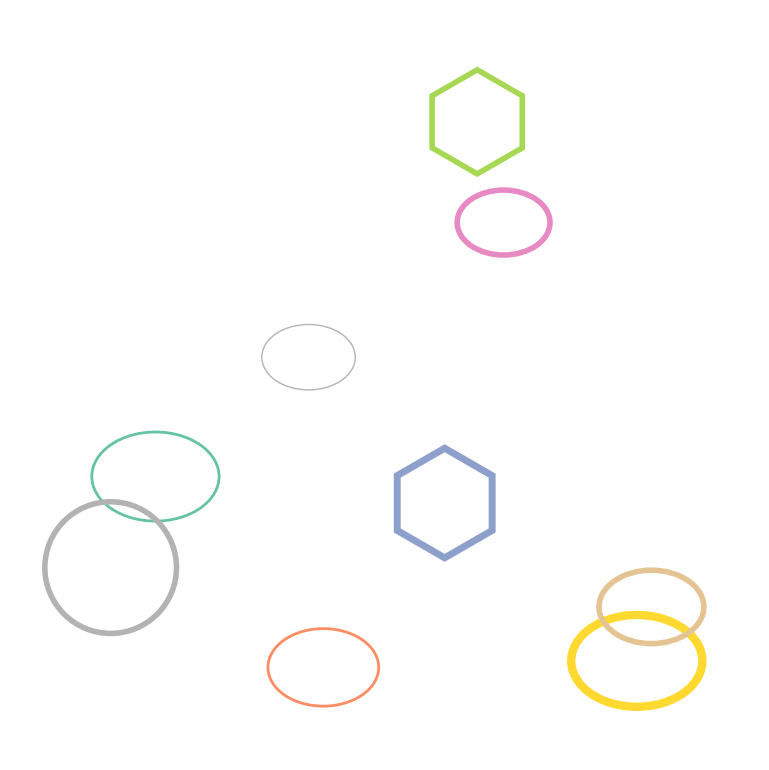[{"shape": "oval", "thickness": 1, "radius": 0.41, "center": [0.202, 0.381]}, {"shape": "oval", "thickness": 1, "radius": 0.36, "center": [0.42, 0.133]}, {"shape": "hexagon", "thickness": 2.5, "radius": 0.36, "center": [0.578, 0.347]}, {"shape": "oval", "thickness": 2, "radius": 0.3, "center": [0.654, 0.711]}, {"shape": "hexagon", "thickness": 2, "radius": 0.34, "center": [0.62, 0.842]}, {"shape": "oval", "thickness": 3, "radius": 0.43, "center": [0.827, 0.142]}, {"shape": "oval", "thickness": 2, "radius": 0.34, "center": [0.846, 0.212]}, {"shape": "oval", "thickness": 0.5, "radius": 0.3, "center": [0.401, 0.536]}, {"shape": "circle", "thickness": 2, "radius": 0.43, "center": [0.144, 0.263]}]